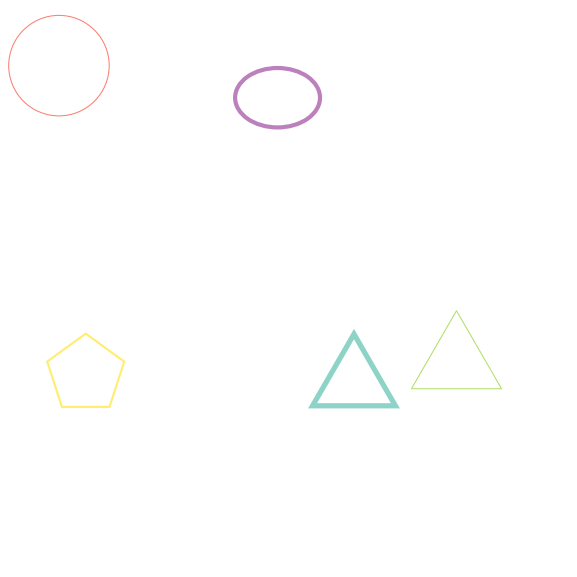[{"shape": "triangle", "thickness": 2.5, "radius": 0.41, "center": [0.613, 0.338]}, {"shape": "circle", "thickness": 0.5, "radius": 0.44, "center": [0.102, 0.885]}, {"shape": "triangle", "thickness": 0.5, "radius": 0.45, "center": [0.79, 0.371]}, {"shape": "oval", "thickness": 2, "radius": 0.37, "center": [0.481, 0.83]}, {"shape": "pentagon", "thickness": 1, "radius": 0.35, "center": [0.148, 0.351]}]